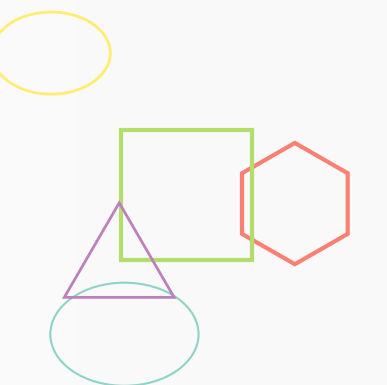[{"shape": "oval", "thickness": 1.5, "radius": 0.96, "center": [0.321, 0.132]}, {"shape": "hexagon", "thickness": 3, "radius": 0.79, "center": [0.761, 0.471]}, {"shape": "square", "thickness": 3, "radius": 0.84, "center": [0.481, 0.494]}, {"shape": "triangle", "thickness": 2, "radius": 0.82, "center": [0.308, 0.309]}, {"shape": "oval", "thickness": 2, "radius": 0.76, "center": [0.132, 0.862]}]